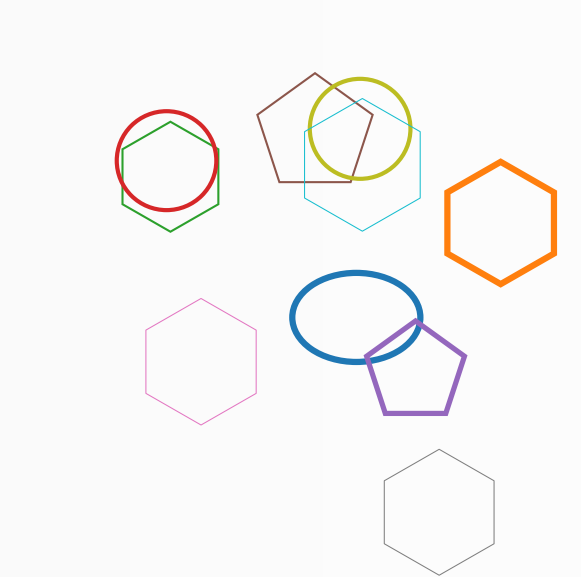[{"shape": "oval", "thickness": 3, "radius": 0.55, "center": [0.613, 0.449]}, {"shape": "hexagon", "thickness": 3, "radius": 0.53, "center": [0.861, 0.613]}, {"shape": "hexagon", "thickness": 1, "radius": 0.48, "center": [0.293, 0.693]}, {"shape": "circle", "thickness": 2, "radius": 0.43, "center": [0.287, 0.721]}, {"shape": "pentagon", "thickness": 2.5, "radius": 0.44, "center": [0.715, 0.355]}, {"shape": "pentagon", "thickness": 1, "radius": 0.52, "center": [0.542, 0.768]}, {"shape": "hexagon", "thickness": 0.5, "radius": 0.55, "center": [0.346, 0.373]}, {"shape": "hexagon", "thickness": 0.5, "radius": 0.55, "center": [0.756, 0.112]}, {"shape": "circle", "thickness": 2, "radius": 0.43, "center": [0.62, 0.776]}, {"shape": "hexagon", "thickness": 0.5, "radius": 0.57, "center": [0.623, 0.714]}]